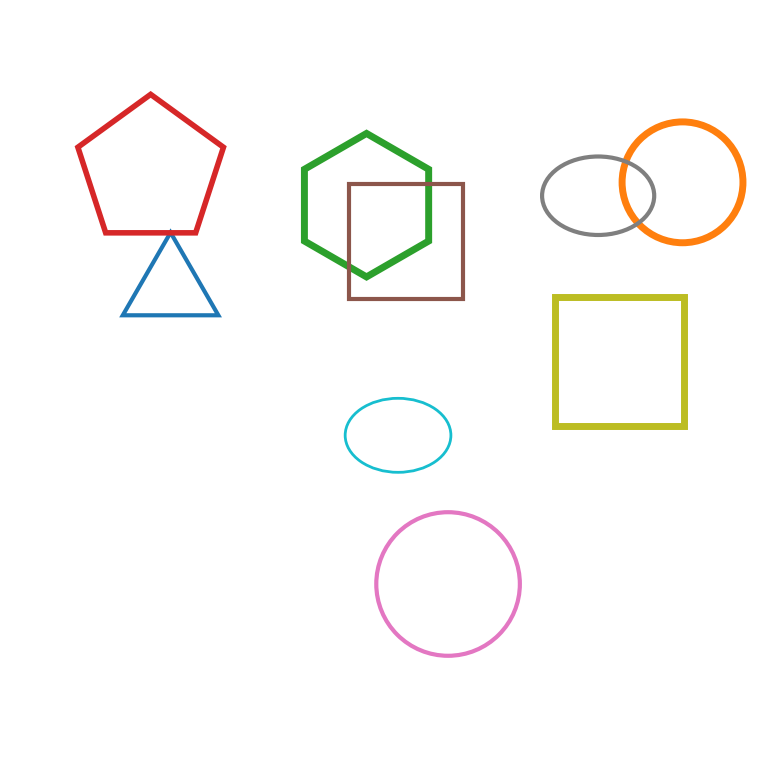[{"shape": "triangle", "thickness": 1.5, "radius": 0.36, "center": [0.222, 0.626]}, {"shape": "circle", "thickness": 2.5, "radius": 0.39, "center": [0.886, 0.763]}, {"shape": "hexagon", "thickness": 2.5, "radius": 0.47, "center": [0.476, 0.734]}, {"shape": "pentagon", "thickness": 2, "radius": 0.5, "center": [0.196, 0.778]}, {"shape": "square", "thickness": 1.5, "radius": 0.37, "center": [0.527, 0.686]}, {"shape": "circle", "thickness": 1.5, "radius": 0.47, "center": [0.582, 0.242]}, {"shape": "oval", "thickness": 1.5, "radius": 0.36, "center": [0.777, 0.746]}, {"shape": "square", "thickness": 2.5, "radius": 0.42, "center": [0.805, 0.531]}, {"shape": "oval", "thickness": 1, "radius": 0.34, "center": [0.517, 0.435]}]